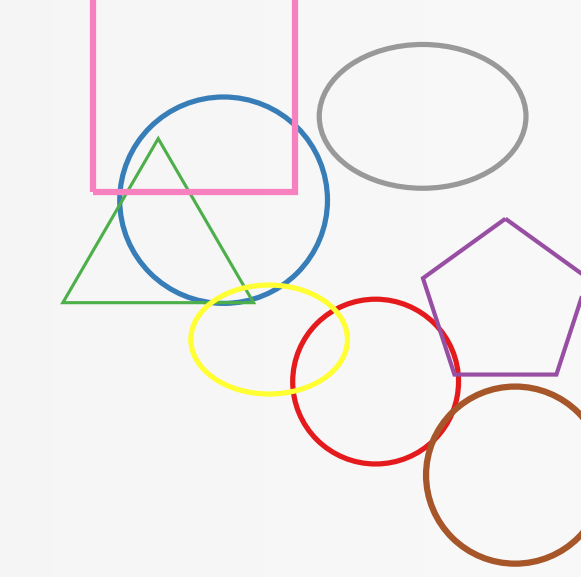[{"shape": "circle", "thickness": 2.5, "radius": 0.71, "center": [0.646, 0.338]}, {"shape": "circle", "thickness": 2.5, "radius": 0.89, "center": [0.385, 0.652]}, {"shape": "triangle", "thickness": 1.5, "radius": 0.95, "center": [0.272, 0.57]}, {"shape": "pentagon", "thickness": 2, "radius": 0.75, "center": [0.87, 0.471]}, {"shape": "oval", "thickness": 2.5, "radius": 0.67, "center": [0.463, 0.411]}, {"shape": "circle", "thickness": 3, "radius": 0.77, "center": [0.886, 0.176]}, {"shape": "square", "thickness": 3, "radius": 0.87, "center": [0.334, 0.84]}, {"shape": "oval", "thickness": 2.5, "radius": 0.89, "center": [0.727, 0.798]}]